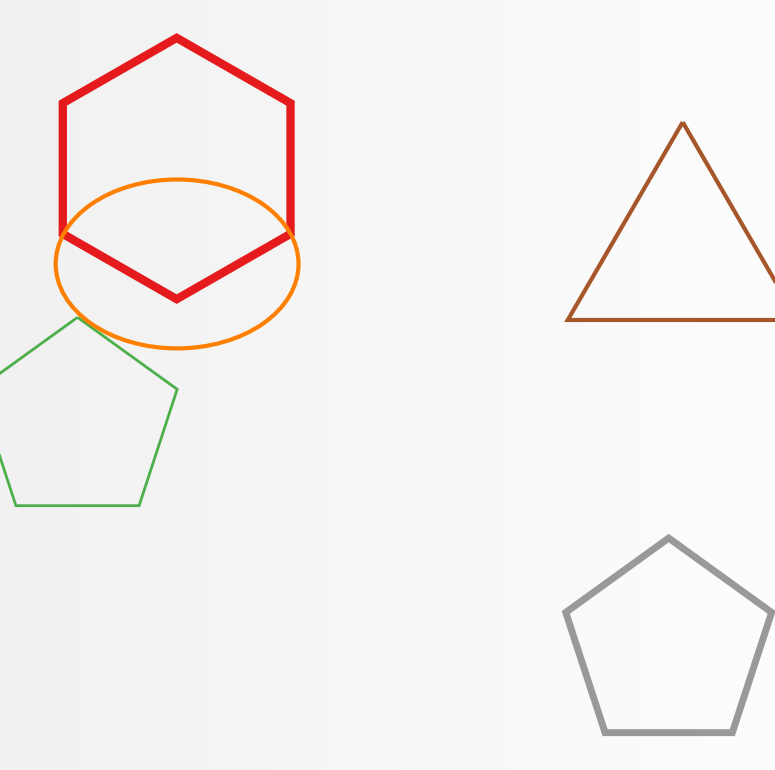[{"shape": "hexagon", "thickness": 3, "radius": 0.85, "center": [0.228, 0.781]}, {"shape": "pentagon", "thickness": 1, "radius": 0.68, "center": [0.1, 0.453]}, {"shape": "oval", "thickness": 1.5, "radius": 0.78, "center": [0.229, 0.657]}, {"shape": "triangle", "thickness": 1.5, "radius": 0.86, "center": [0.881, 0.67]}, {"shape": "pentagon", "thickness": 2.5, "radius": 0.7, "center": [0.863, 0.162]}]